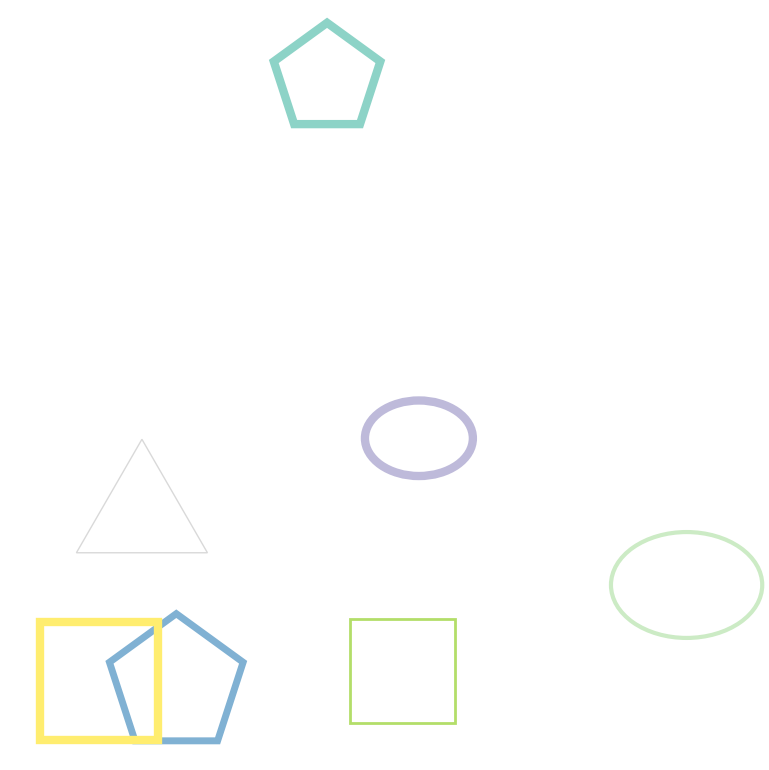[{"shape": "pentagon", "thickness": 3, "radius": 0.36, "center": [0.425, 0.898]}, {"shape": "oval", "thickness": 3, "radius": 0.35, "center": [0.544, 0.431]}, {"shape": "pentagon", "thickness": 2.5, "radius": 0.46, "center": [0.229, 0.112]}, {"shape": "square", "thickness": 1, "radius": 0.34, "center": [0.523, 0.129]}, {"shape": "triangle", "thickness": 0.5, "radius": 0.49, "center": [0.184, 0.331]}, {"shape": "oval", "thickness": 1.5, "radius": 0.49, "center": [0.892, 0.24]}, {"shape": "square", "thickness": 3, "radius": 0.38, "center": [0.129, 0.116]}]